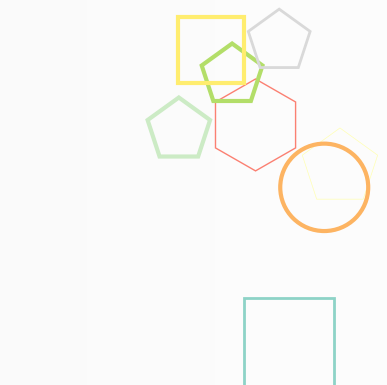[{"shape": "square", "thickness": 2, "radius": 0.58, "center": [0.746, 0.108]}, {"shape": "pentagon", "thickness": 0.5, "radius": 0.51, "center": [0.877, 0.565]}, {"shape": "hexagon", "thickness": 1, "radius": 0.6, "center": [0.659, 0.675]}, {"shape": "circle", "thickness": 3, "radius": 0.57, "center": [0.837, 0.513]}, {"shape": "pentagon", "thickness": 3, "radius": 0.41, "center": [0.599, 0.804]}, {"shape": "pentagon", "thickness": 2, "radius": 0.42, "center": [0.721, 0.892]}, {"shape": "pentagon", "thickness": 3, "radius": 0.42, "center": [0.462, 0.662]}, {"shape": "square", "thickness": 3, "radius": 0.42, "center": [0.545, 0.87]}]